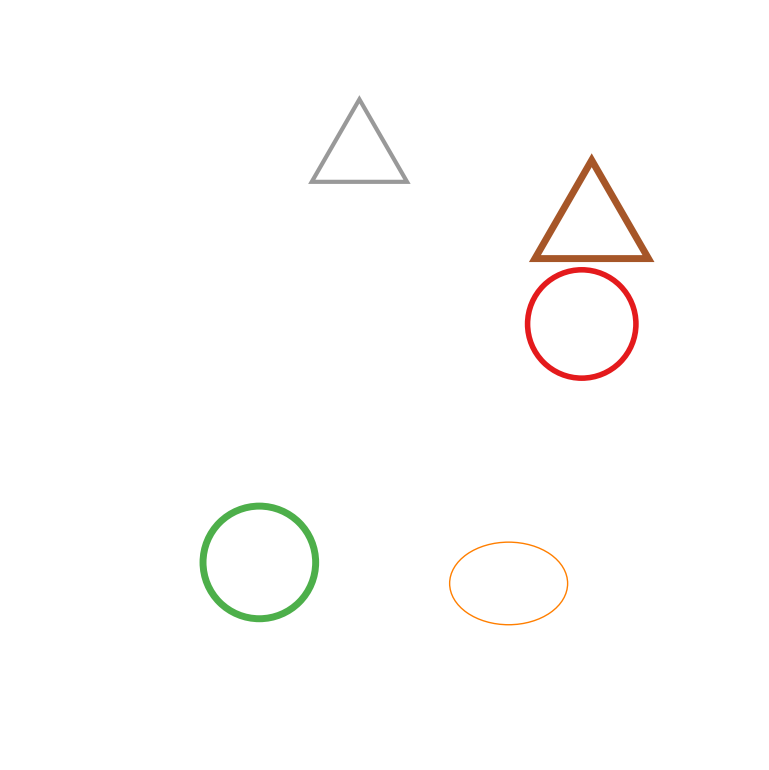[{"shape": "circle", "thickness": 2, "radius": 0.35, "center": [0.756, 0.579]}, {"shape": "circle", "thickness": 2.5, "radius": 0.37, "center": [0.337, 0.27]}, {"shape": "oval", "thickness": 0.5, "radius": 0.38, "center": [0.661, 0.242]}, {"shape": "triangle", "thickness": 2.5, "radius": 0.43, "center": [0.768, 0.707]}, {"shape": "triangle", "thickness": 1.5, "radius": 0.36, "center": [0.467, 0.8]}]